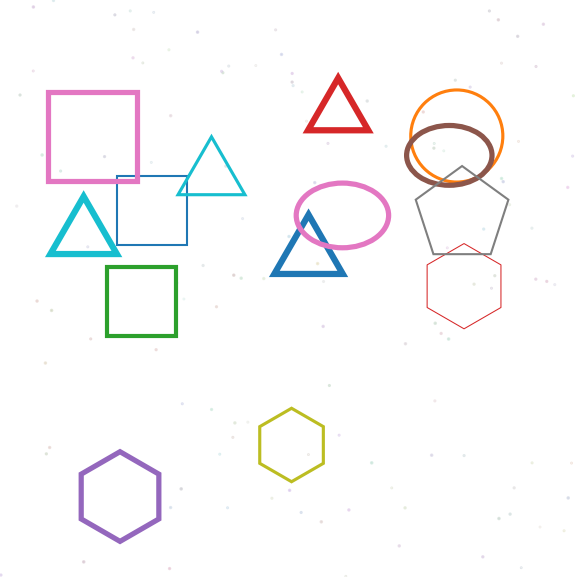[{"shape": "triangle", "thickness": 3, "radius": 0.34, "center": [0.534, 0.559]}, {"shape": "square", "thickness": 1, "radius": 0.3, "center": [0.264, 0.635]}, {"shape": "circle", "thickness": 1.5, "radius": 0.4, "center": [0.791, 0.764]}, {"shape": "square", "thickness": 2, "radius": 0.3, "center": [0.245, 0.477]}, {"shape": "triangle", "thickness": 3, "radius": 0.3, "center": [0.586, 0.804]}, {"shape": "hexagon", "thickness": 0.5, "radius": 0.37, "center": [0.804, 0.504]}, {"shape": "hexagon", "thickness": 2.5, "radius": 0.39, "center": [0.208, 0.139]}, {"shape": "oval", "thickness": 2.5, "radius": 0.37, "center": [0.778, 0.73]}, {"shape": "oval", "thickness": 2.5, "radius": 0.4, "center": [0.593, 0.626]}, {"shape": "square", "thickness": 2.5, "radius": 0.38, "center": [0.16, 0.763]}, {"shape": "pentagon", "thickness": 1, "radius": 0.42, "center": [0.8, 0.627]}, {"shape": "hexagon", "thickness": 1.5, "radius": 0.32, "center": [0.505, 0.229]}, {"shape": "triangle", "thickness": 3, "radius": 0.33, "center": [0.145, 0.592]}, {"shape": "triangle", "thickness": 1.5, "radius": 0.33, "center": [0.366, 0.695]}]